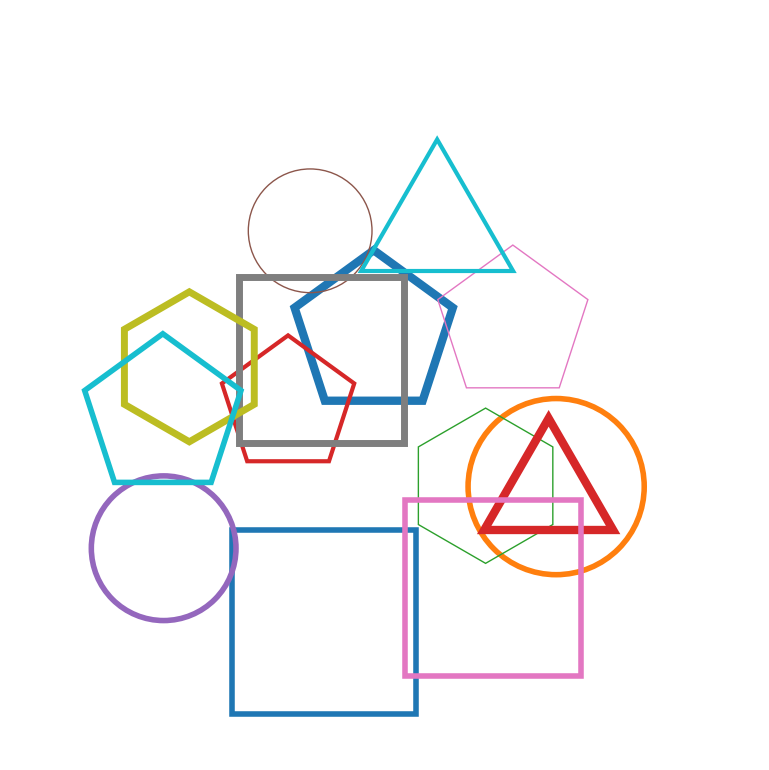[{"shape": "pentagon", "thickness": 3, "radius": 0.54, "center": [0.485, 0.567]}, {"shape": "square", "thickness": 2, "radius": 0.6, "center": [0.42, 0.192]}, {"shape": "circle", "thickness": 2, "radius": 0.57, "center": [0.722, 0.368]}, {"shape": "hexagon", "thickness": 0.5, "radius": 0.5, "center": [0.631, 0.369]}, {"shape": "triangle", "thickness": 3, "radius": 0.48, "center": [0.713, 0.36]}, {"shape": "pentagon", "thickness": 1.5, "radius": 0.45, "center": [0.374, 0.474]}, {"shape": "circle", "thickness": 2, "radius": 0.47, "center": [0.213, 0.288]}, {"shape": "circle", "thickness": 0.5, "radius": 0.4, "center": [0.403, 0.7]}, {"shape": "square", "thickness": 2, "radius": 0.57, "center": [0.64, 0.236]}, {"shape": "pentagon", "thickness": 0.5, "radius": 0.51, "center": [0.666, 0.579]}, {"shape": "square", "thickness": 2.5, "radius": 0.54, "center": [0.418, 0.532]}, {"shape": "hexagon", "thickness": 2.5, "radius": 0.49, "center": [0.246, 0.524]}, {"shape": "triangle", "thickness": 1.5, "radius": 0.57, "center": [0.568, 0.705]}, {"shape": "pentagon", "thickness": 2, "radius": 0.53, "center": [0.211, 0.46]}]